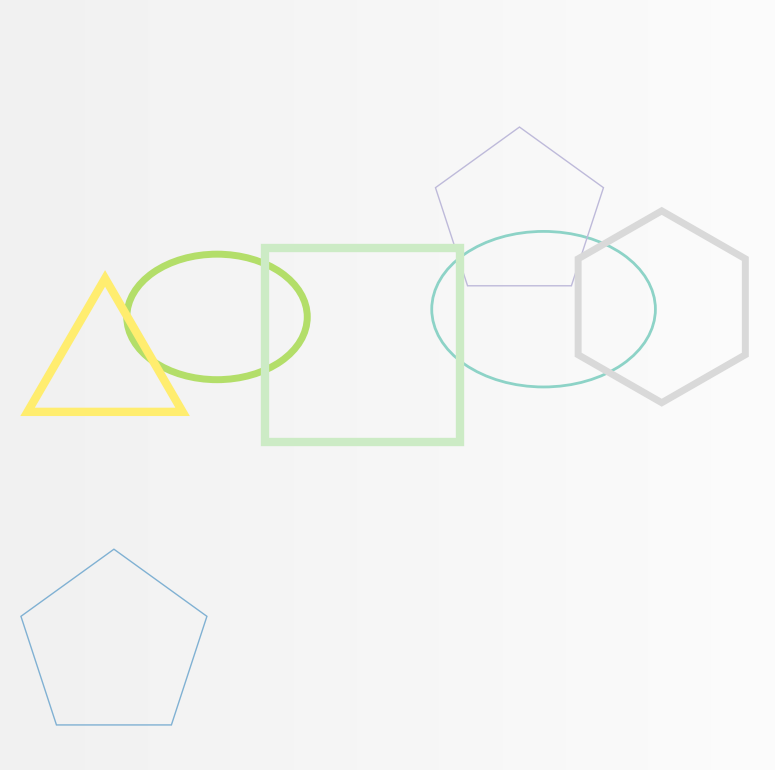[{"shape": "oval", "thickness": 1, "radius": 0.72, "center": [0.701, 0.598]}, {"shape": "pentagon", "thickness": 0.5, "radius": 0.57, "center": [0.67, 0.721]}, {"shape": "pentagon", "thickness": 0.5, "radius": 0.63, "center": [0.147, 0.161]}, {"shape": "oval", "thickness": 2.5, "radius": 0.58, "center": [0.28, 0.588]}, {"shape": "hexagon", "thickness": 2.5, "radius": 0.62, "center": [0.854, 0.602]}, {"shape": "square", "thickness": 3, "radius": 0.63, "center": [0.468, 0.552]}, {"shape": "triangle", "thickness": 3, "radius": 0.58, "center": [0.136, 0.523]}]